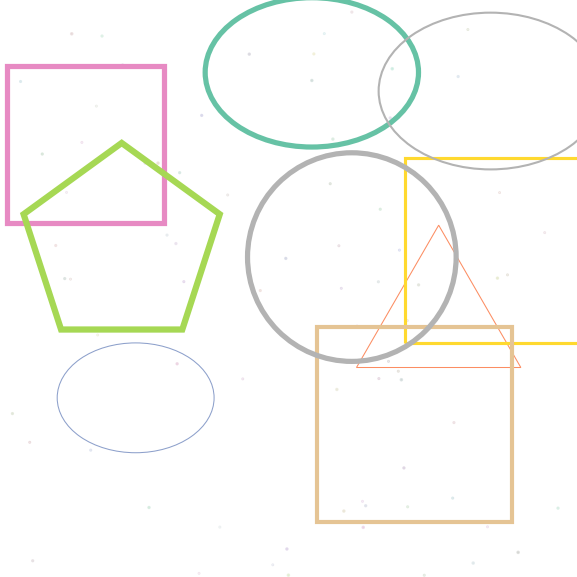[{"shape": "oval", "thickness": 2.5, "radius": 0.92, "center": [0.54, 0.874]}, {"shape": "triangle", "thickness": 0.5, "radius": 0.82, "center": [0.76, 0.445]}, {"shape": "oval", "thickness": 0.5, "radius": 0.68, "center": [0.235, 0.31]}, {"shape": "square", "thickness": 2.5, "radius": 0.68, "center": [0.148, 0.749]}, {"shape": "pentagon", "thickness": 3, "radius": 0.89, "center": [0.211, 0.573]}, {"shape": "square", "thickness": 1.5, "radius": 0.8, "center": [0.861, 0.566]}, {"shape": "square", "thickness": 2, "radius": 0.84, "center": [0.717, 0.264]}, {"shape": "oval", "thickness": 1, "radius": 0.97, "center": [0.85, 0.842]}, {"shape": "circle", "thickness": 2.5, "radius": 0.9, "center": [0.609, 0.554]}]